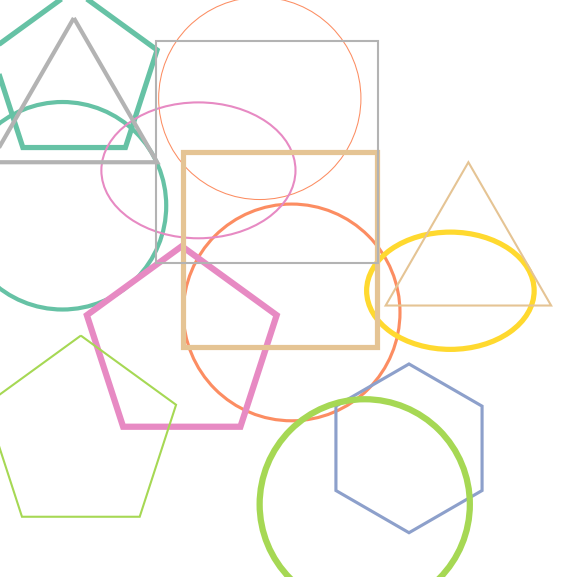[{"shape": "circle", "thickness": 2, "radius": 0.9, "center": [0.108, 0.643]}, {"shape": "pentagon", "thickness": 2.5, "radius": 0.76, "center": [0.128, 0.866]}, {"shape": "circle", "thickness": 0.5, "radius": 0.88, "center": [0.45, 0.829]}, {"shape": "circle", "thickness": 1.5, "radius": 0.94, "center": [0.505, 0.458]}, {"shape": "hexagon", "thickness": 1.5, "radius": 0.73, "center": [0.708, 0.223]}, {"shape": "oval", "thickness": 1, "radius": 0.84, "center": [0.344, 0.704]}, {"shape": "pentagon", "thickness": 3, "radius": 0.86, "center": [0.315, 0.4]}, {"shape": "circle", "thickness": 3, "radius": 0.91, "center": [0.632, 0.126]}, {"shape": "pentagon", "thickness": 1, "radius": 0.87, "center": [0.14, 0.245]}, {"shape": "oval", "thickness": 2.5, "radius": 0.73, "center": [0.78, 0.496]}, {"shape": "triangle", "thickness": 1, "radius": 0.83, "center": [0.811, 0.553]}, {"shape": "square", "thickness": 2.5, "radius": 0.84, "center": [0.485, 0.567]}, {"shape": "triangle", "thickness": 2, "radius": 0.83, "center": [0.128, 0.801]}, {"shape": "square", "thickness": 1, "radius": 0.96, "center": [0.462, 0.736]}]